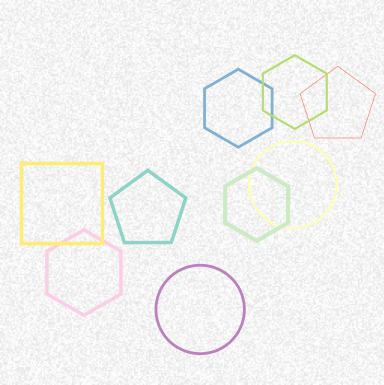[{"shape": "pentagon", "thickness": 2.5, "radius": 0.52, "center": [0.384, 0.454]}, {"shape": "circle", "thickness": 1.5, "radius": 0.57, "center": [0.761, 0.521]}, {"shape": "pentagon", "thickness": 0.5, "radius": 0.51, "center": [0.877, 0.725]}, {"shape": "hexagon", "thickness": 2, "radius": 0.51, "center": [0.619, 0.719]}, {"shape": "hexagon", "thickness": 1.5, "radius": 0.48, "center": [0.766, 0.761]}, {"shape": "hexagon", "thickness": 2.5, "radius": 0.55, "center": [0.218, 0.292]}, {"shape": "circle", "thickness": 2, "radius": 0.57, "center": [0.52, 0.196]}, {"shape": "hexagon", "thickness": 3, "radius": 0.47, "center": [0.667, 0.469]}, {"shape": "square", "thickness": 2.5, "radius": 0.52, "center": [0.159, 0.473]}]